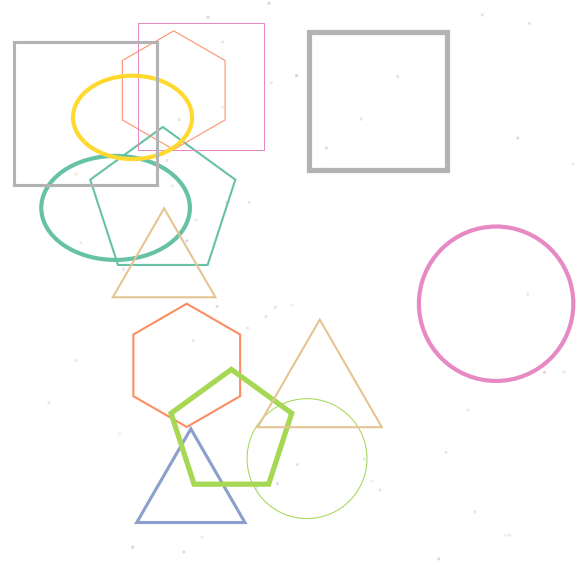[{"shape": "pentagon", "thickness": 1, "radius": 0.66, "center": [0.282, 0.647]}, {"shape": "oval", "thickness": 2, "radius": 0.64, "center": [0.2, 0.639]}, {"shape": "hexagon", "thickness": 1, "radius": 0.53, "center": [0.323, 0.367]}, {"shape": "hexagon", "thickness": 0.5, "radius": 0.51, "center": [0.301, 0.843]}, {"shape": "triangle", "thickness": 1.5, "radius": 0.54, "center": [0.33, 0.148]}, {"shape": "circle", "thickness": 2, "radius": 0.67, "center": [0.859, 0.473]}, {"shape": "square", "thickness": 0.5, "radius": 0.55, "center": [0.349, 0.849]}, {"shape": "circle", "thickness": 0.5, "radius": 0.52, "center": [0.532, 0.205]}, {"shape": "pentagon", "thickness": 2.5, "radius": 0.55, "center": [0.401, 0.25]}, {"shape": "oval", "thickness": 2, "radius": 0.52, "center": [0.229, 0.796]}, {"shape": "triangle", "thickness": 1, "radius": 0.51, "center": [0.284, 0.536]}, {"shape": "triangle", "thickness": 1, "radius": 0.62, "center": [0.554, 0.321]}, {"shape": "square", "thickness": 1.5, "radius": 0.62, "center": [0.148, 0.803]}, {"shape": "square", "thickness": 2.5, "radius": 0.6, "center": [0.655, 0.824]}]